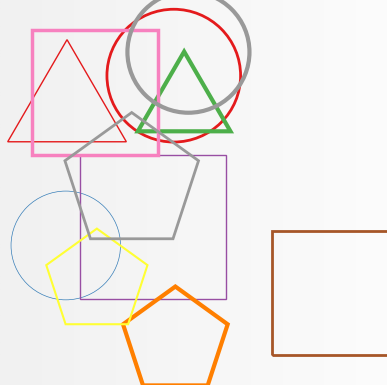[{"shape": "circle", "thickness": 2, "radius": 0.86, "center": [0.448, 0.804]}, {"shape": "triangle", "thickness": 1, "radius": 0.88, "center": [0.173, 0.72]}, {"shape": "circle", "thickness": 0.5, "radius": 0.71, "center": [0.17, 0.362]}, {"shape": "triangle", "thickness": 3, "radius": 0.69, "center": [0.475, 0.728]}, {"shape": "square", "thickness": 1, "radius": 0.94, "center": [0.395, 0.41]}, {"shape": "pentagon", "thickness": 3, "radius": 0.71, "center": [0.453, 0.114]}, {"shape": "pentagon", "thickness": 1.5, "radius": 0.69, "center": [0.25, 0.269]}, {"shape": "square", "thickness": 2, "radius": 0.81, "center": [0.864, 0.239]}, {"shape": "square", "thickness": 2.5, "radius": 0.81, "center": [0.244, 0.759]}, {"shape": "circle", "thickness": 3, "radius": 0.79, "center": [0.486, 0.865]}, {"shape": "pentagon", "thickness": 2, "radius": 0.91, "center": [0.34, 0.526]}]